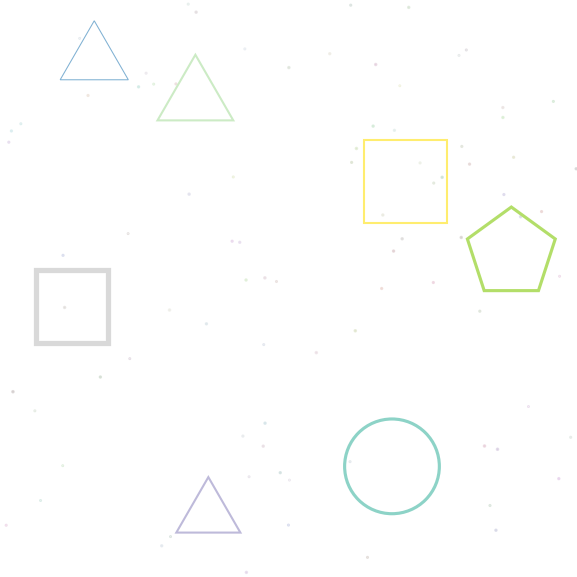[{"shape": "circle", "thickness": 1.5, "radius": 0.41, "center": [0.679, 0.192]}, {"shape": "triangle", "thickness": 1, "radius": 0.32, "center": [0.361, 0.109]}, {"shape": "triangle", "thickness": 0.5, "radius": 0.34, "center": [0.163, 0.895]}, {"shape": "pentagon", "thickness": 1.5, "radius": 0.4, "center": [0.885, 0.561]}, {"shape": "square", "thickness": 2.5, "radius": 0.31, "center": [0.124, 0.469]}, {"shape": "triangle", "thickness": 1, "radius": 0.38, "center": [0.338, 0.829]}, {"shape": "square", "thickness": 1, "radius": 0.36, "center": [0.702, 0.685]}]